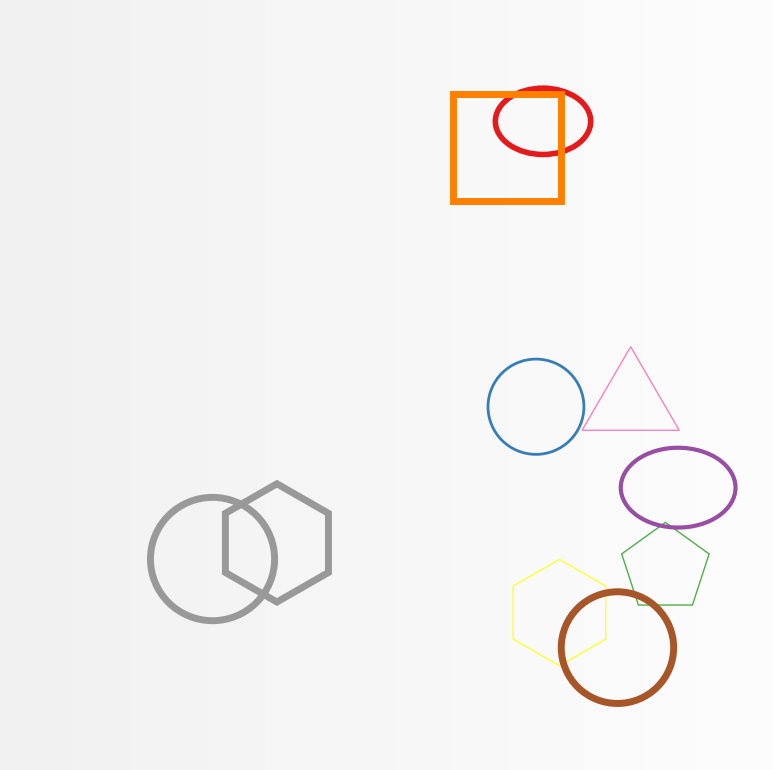[{"shape": "oval", "thickness": 2, "radius": 0.31, "center": [0.701, 0.842]}, {"shape": "circle", "thickness": 1, "radius": 0.31, "center": [0.692, 0.472]}, {"shape": "pentagon", "thickness": 0.5, "radius": 0.3, "center": [0.859, 0.262]}, {"shape": "oval", "thickness": 1.5, "radius": 0.37, "center": [0.875, 0.367]}, {"shape": "square", "thickness": 2.5, "radius": 0.35, "center": [0.654, 0.808]}, {"shape": "hexagon", "thickness": 0.5, "radius": 0.35, "center": [0.722, 0.204]}, {"shape": "circle", "thickness": 2.5, "radius": 0.36, "center": [0.797, 0.159]}, {"shape": "triangle", "thickness": 0.5, "radius": 0.36, "center": [0.814, 0.477]}, {"shape": "hexagon", "thickness": 2.5, "radius": 0.38, "center": [0.357, 0.295]}, {"shape": "circle", "thickness": 2.5, "radius": 0.4, "center": [0.274, 0.274]}]